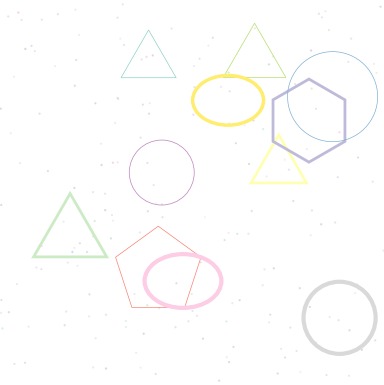[{"shape": "triangle", "thickness": 0.5, "radius": 0.41, "center": [0.386, 0.839]}, {"shape": "triangle", "thickness": 2, "radius": 0.42, "center": [0.724, 0.566]}, {"shape": "hexagon", "thickness": 2, "radius": 0.54, "center": [0.803, 0.687]}, {"shape": "pentagon", "thickness": 0.5, "radius": 0.58, "center": [0.411, 0.296]}, {"shape": "circle", "thickness": 0.5, "radius": 0.58, "center": [0.864, 0.749]}, {"shape": "triangle", "thickness": 0.5, "radius": 0.47, "center": [0.661, 0.846]}, {"shape": "oval", "thickness": 3, "radius": 0.5, "center": [0.475, 0.27]}, {"shape": "circle", "thickness": 3, "radius": 0.47, "center": [0.882, 0.175]}, {"shape": "circle", "thickness": 0.5, "radius": 0.42, "center": [0.42, 0.552]}, {"shape": "triangle", "thickness": 2, "radius": 0.55, "center": [0.182, 0.388]}, {"shape": "oval", "thickness": 2.5, "radius": 0.46, "center": [0.592, 0.739]}]